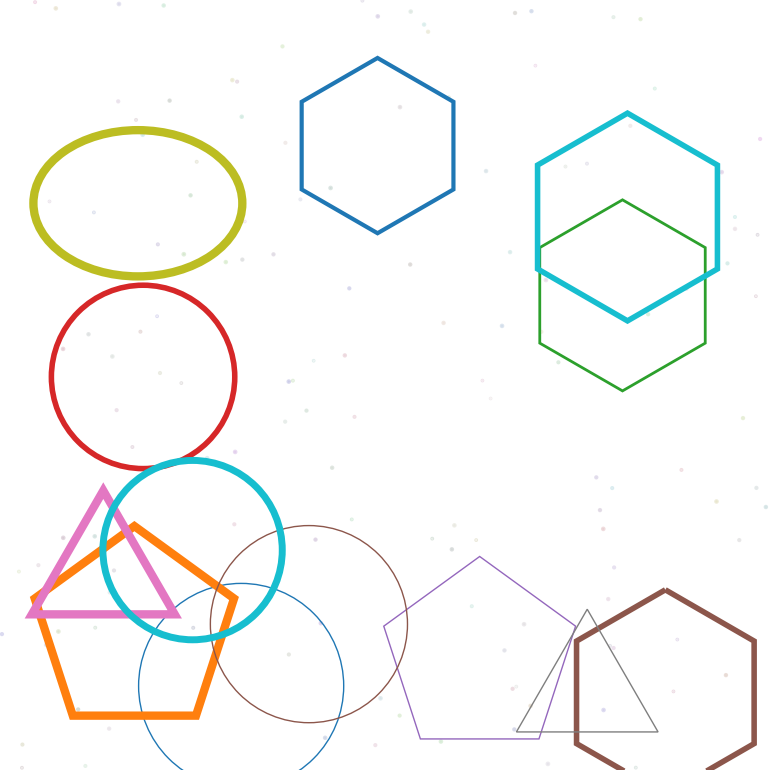[{"shape": "circle", "thickness": 0.5, "radius": 0.67, "center": [0.313, 0.109]}, {"shape": "hexagon", "thickness": 1.5, "radius": 0.57, "center": [0.49, 0.811]}, {"shape": "pentagon", "thickness": 3, "radius": 0.68, "center": [0.175, 0.181]}, {"shape": "hexagon", "thickness": 1, "radius": 0.62, "center": [0.808, 0.616]}, {"shape": "circle", "thickness": 2, "radius": 0.6, "center": [0.186, 0.511]}, {"shape": "pentagon", "thickness": 0.5, "radius": 0.65, "center": [0.623, 0.146]}, {"shape": "hexagon", "thickness": 2, "radius": 0.67, "center": [0.864, 0.101]}, {"shape": "circle", "thickness": 0.5, "radius": 0.64, "center": [0.401, 0.189]}, {"shape": "triangle", "thickness": 3, "radius": 0.54, "center": [0.134, 0.256]}, {"shape": "triangle", "thickness": 0.5, "radius": 0.53, "center": [0.763, 0.103]}, {"shape": "oval", "thickness": 3, "radius": 0.68, "center": [0.179, 0.736]}, {"shape": "circle", "thickness": 2.5, "radius": 0.58, "center": [0.25, 0.286]}, {"shape": "hexagon", "thickness": 2, "radius": 0.67, "center": [0.815, 0.718]}]